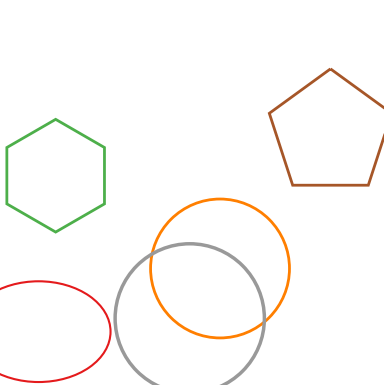[{"shape": "oval", "thickness": 1.5, "radius": 0.93, "center": [0.1, 0.139]}, {"shape": "hexagon", "thickness": 2, "radius": 0.73, "center": [0.145, 0.544]}, {"shape": "circle", "thickness": 2, "radius": 0.9, "center": [0.572, 0.303]}, {"shape": "pentagon", "thickness": 2, "radius": 0.84, "center": [0.858, 0.654]}, {"shape": "circle", "thickness": 2.5, "radius": 0.97, "center": [0.493, 0.173]}]